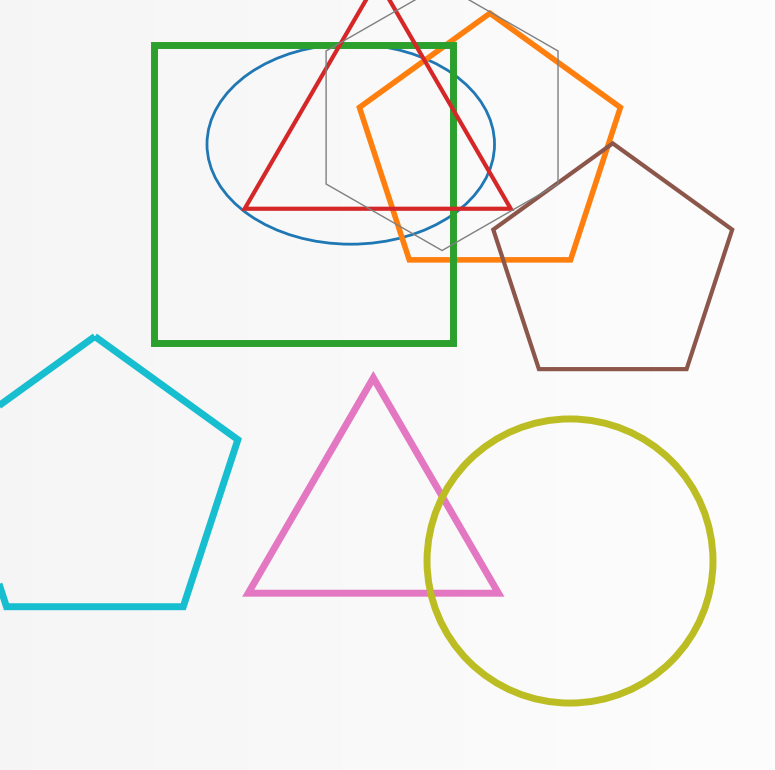[{"shape": "oval", "thickness": 1, "radius": 0.93, "center": [0.453, 0.813]}, {"shape": "pentagon", "thickness": 2, "radius": 0.89, "center": [0.632, 0.806]}, {"shape": "square", "thickness": 2.5, "radius": 0.97, "center": [0.392, 0.748]}, {"shape": "triangle", "thickness": 1.5, "radius": 0.99, "center": [0.487, 0.828]}, {"shape": "pentagon", "thickness": 1.5, "radius": 0.81, "center": [0.791, 0.652]}, {"shape": "triangle", "thickness": 2.5, "radius": 0.93, "center": [0.482, 0.323]}, {"shape": "hexagon", "thickness": 0.5, "radius": 0.86, "center": [0.57, 0.847]}, {"shape": "circle", "thickness": 2.5, "radius": 0.92, "center": [0.735, 0.271]}, {"shape": "pentagon", "thickness": 2.5, "radius": 0.97, "center": [0.122, 0.369]}]